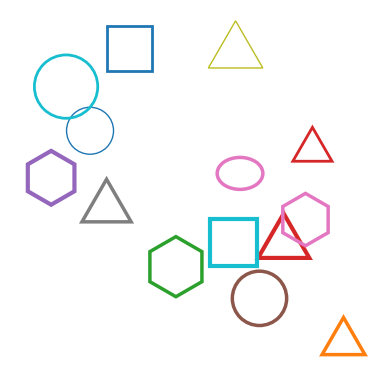[{"shape": "square", "thickness": 2, "radius": 0.29, "center": [0.336, 0.874]}, {"shape": "circle", "thickness": 1, "radius": 0.31, "center": [0.234, 0.66]}, {"shape": "triangle", "thickness": 2.5, "radius": 0.32, "center": [0.892, 0.111]}, {"shape": "hexagon", "thickness": 2.5, "radius": 0.39, "center": [0.457, 0.307]}, {"shape": "triangle", "thickness": 3, "radius": 0.38, "center": [0.737, 0.368]}, {"shape": "triangle", "thickness": 2, "radius": 0.29, "center": [0.812, 0.611]}, {"shape": "hexagon", "thickness": 3, "radius": 0.35, "center": [0.133, 0.538]}, {"shape": "circle", "thickness": 2.5, "radius": 0.35, "center": [0.674, 0.225]}, {"shape": "oval", "thickness": 2.5, "radius": 0.3, "center": [0.623, 0.55]}, {"shape": "hexagon", "thickness": 2.5, "radius": 0.34, "center": [0.793, 0.43]}, {"shape": "triangle", "thickness": 2.5, "radius": 0.37, "center": [0.277, 0.461]}, {"shape": "triangle", "thickness": 1, "radius": 0.41, "center": [0.612, 0.864]}, {"shape": "circle", "thickness": 2, "radius": 0.41, "center": [0.172, 0.775]}, {"shape": "square", "thickness": 3, "radius": 0.31, "center": [0.607, 0.369]}]